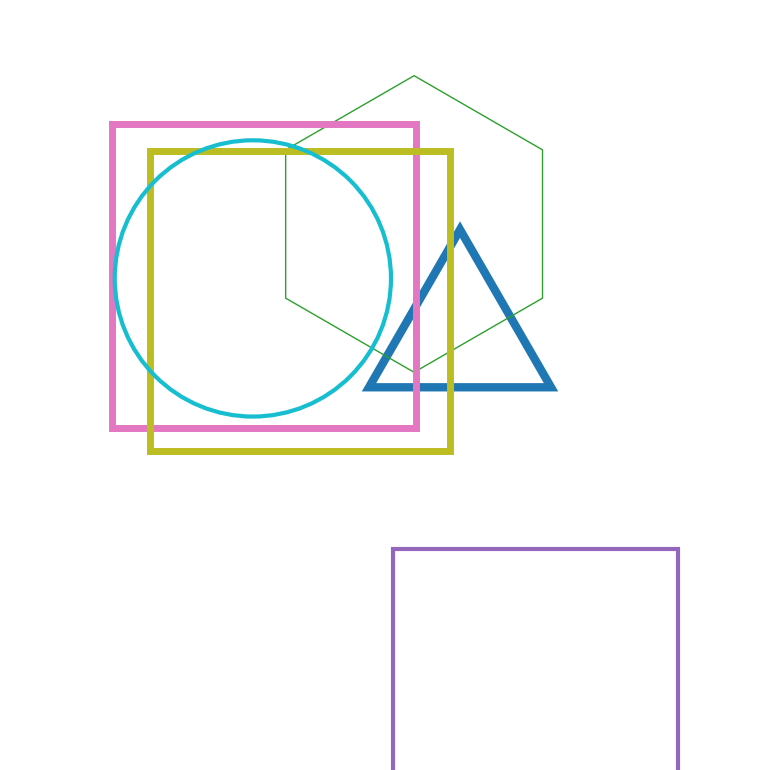[{"shape": "triangle", "thickness": 3, "radius": 0.68, "center": [0.597, 0.565]}, {"shape": "hexagon", "thickness": 0.5, "radius": 0.96, "center": [0.538, 0.709]}, {"shape": "square", "thickness": 1.5, "radius": 0.92, "center": [0.696, 0.103]}, {"shape": "square", "thickness": 2.5, "radius": 0.99, "center": [0.343, 0.642]}, {"shape": "square", "thickness": 2.5, "radius": 0.97, "center": [0.39, 0.609]}, {"shape": "circle", "thickness": 1.5, "radius": 0.9, "center": [0.328, 0.638]}]